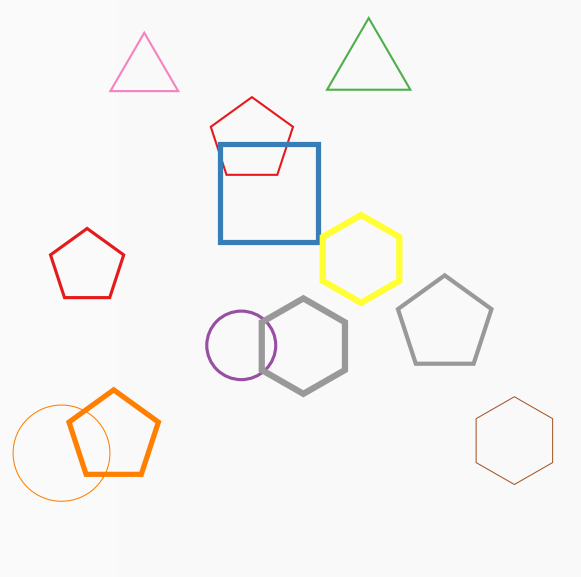[{"shape": "pentagon", "thickness": 1.5, "radius": 0.33, "center": [0.15, 0.537]}, {"shape": "pentagon", "thickness": 1, "radius": 0.37, "center": [0.433, 0.757]}, {"shape": "square", "thickness": 2.5, "radius": 0.42, "center": [0.463, 0.665]}, {"shape": "triangle", "thickness": 1, "radius": 0.41, "center": [0.634, 0.885]}, {"shape": "circle", "thickness": 1.5, "radius": 0.3, "center": [0.415, 0.401]}, {"shape": "pentagon", "thickness": 2.5, "radius": 0.4, "center": [0.196, 0.243]}, {"shape": "circle", "thickness": 0.5, "radius": 0.42, "center": [0.106, 0.214]}, {"shape": "hexagon", "thickness": 3, "radius": 0.38, "center": [0.621, 0.551]}, {"shape": "hexagon", "thickness": 0.5, "radius": 0.38, "center": [0.885, 0.236]}, {"shape": "triangle", "thickness": 1, "radius": 0.34, "center": [0.248, 0.875]}, {"shape": "pentagon", "thickness": 2, "radius": 0.42, "center": [0.765, 0.438]}, {"shape": "hexagon", "thickness": 3, "radius": 0.41, "center": [0.522, 0.4]}]